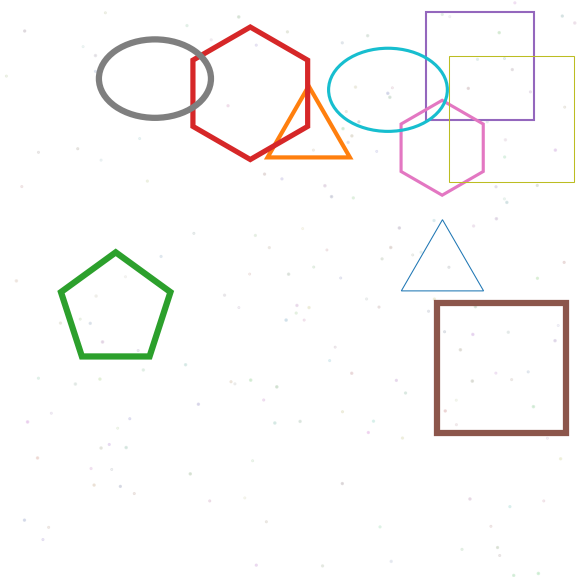[{"shape": "triangle", "thickness": 0.5, "radius": 0.41, "center": [0.766, 0.537]}, {"shape": "triangle", "thickness": 2, "radius": 0.41, "center": [0.535, 0.768]}, {"shape": "pentagon", "thickness": 3, "radius": 0.5, "center": [0.2, 0.463]}, {"shape": "hexagon", "thickness": 2.5, "radius": 0.57, "center": [0.433, 0.838]}, {"shape": "square", "thickness": 1, "radius": 0.47, "center": [0.832, 0.885]}, {"shape": "square", "thickness": 3, "radius": 0.56, "center": [0.869, 0.362]}, {"shape": "hexagon", "thickness": 1.5, "radius": 0.41, "center": [0.766, 0.743]}, {"shape": "oval", "thickness": 3, "radius": 0.49, "center": [0.268, 0.863]}, {"shape": "square", "thickness": 0.5, "radius": 0.54, "center": [0.886, 0.793]}, {"shape": "oval", "thickness": 1.5, "radius": 0.51, "center": [0.672, 0.844]}]